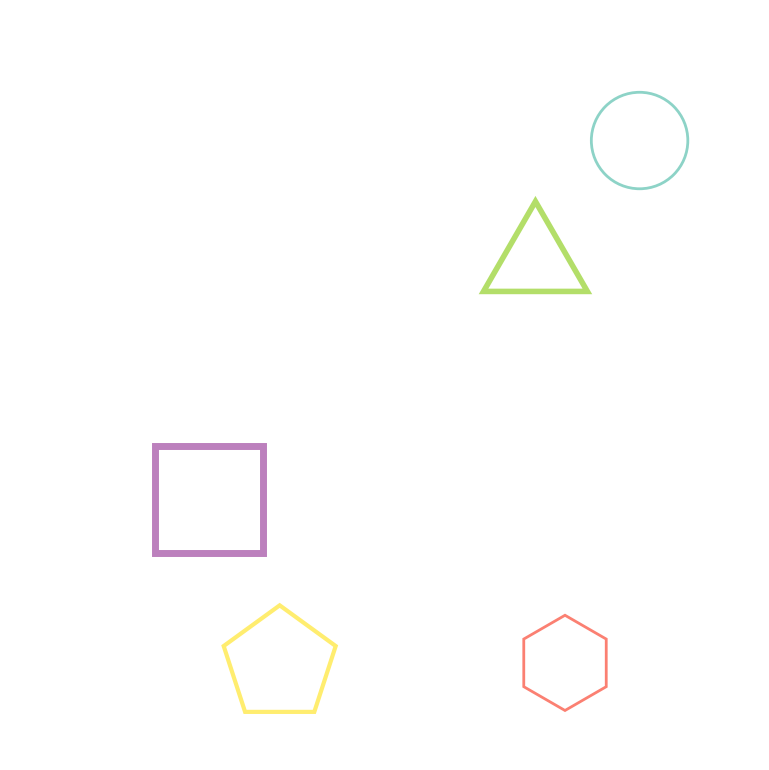[{"shape": "circle", "thickness": 1, "radius": 0.31, "center": [0.831, 0.817]}, {"shape": "hexagon", "thickness": 1, "radius": 0.31, "center": [0.734, 0.139]}, {"shape": "triangle", "thickness": 2, "radius": 0.39, "center": [0.695, 0.66]}, {"shape": "square", "thickness": 2.5, "radius": 0.35, "center": [0.271, 0.351]}, {"shape": "pentagon", "thickness": 1.5, "radius": 0.38, "center": [0.363, 0.137]}]